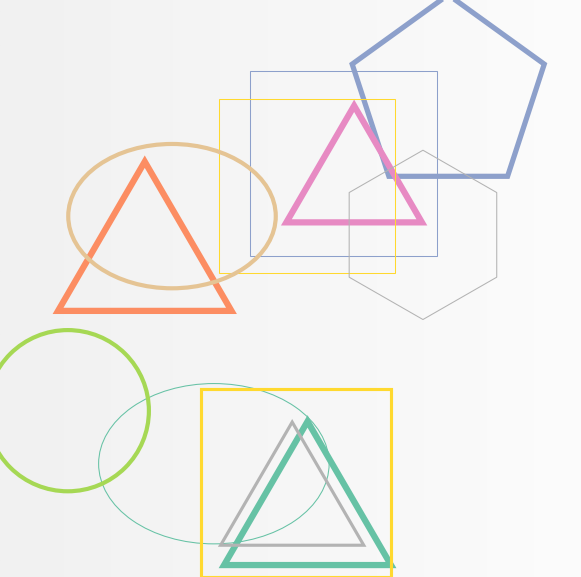[{"shape": "triangle", "thickness": 3, "radius": 0.83, "center": [0.529, 0.104]}, {"shape": "oval", "thickness": 0.5, "radius": 0.99, "center": [0.368, 0.196]}, {"shape": "triangle", "thickness": 3, "radius": 0.86, "center": [0.249, 0.547]}, {"shape": "square", "thickness": 0.5, "radius": 0.8, "center": [0.591, 0.716]}, {"shape": "pentagon", "thickness": 2.5, "radius": 0.87, "center": [0.771, 0.834]}, {"shape": "triangle", "thickness": 3, "radius": 0.67, "center": [0.609, 0.681]}, {"shape": "circle", "thickness": 2, "radius": 0.7, "center": [0.117, 0.288]}, {"shape": "square", "thickness": 1.5, "radius": 0.82, "center": [0.51, 0.162]}, {"shape": "square", "thickness": 0.5, "radius": 0.75, "center": [0.528, 0.677]}, {"shape": "oval", "thickness": 2, "radius": 0.89, "center": [0.296, 0.625]}, {"shape": "triangle", "thickness": 1.5, "radius": 0.71, "center": [0.503, 0.126]}, {"shape": "hexagon", "thickness": 0.5, "radius": 0.73, "center": [0.728, 0.592]}]